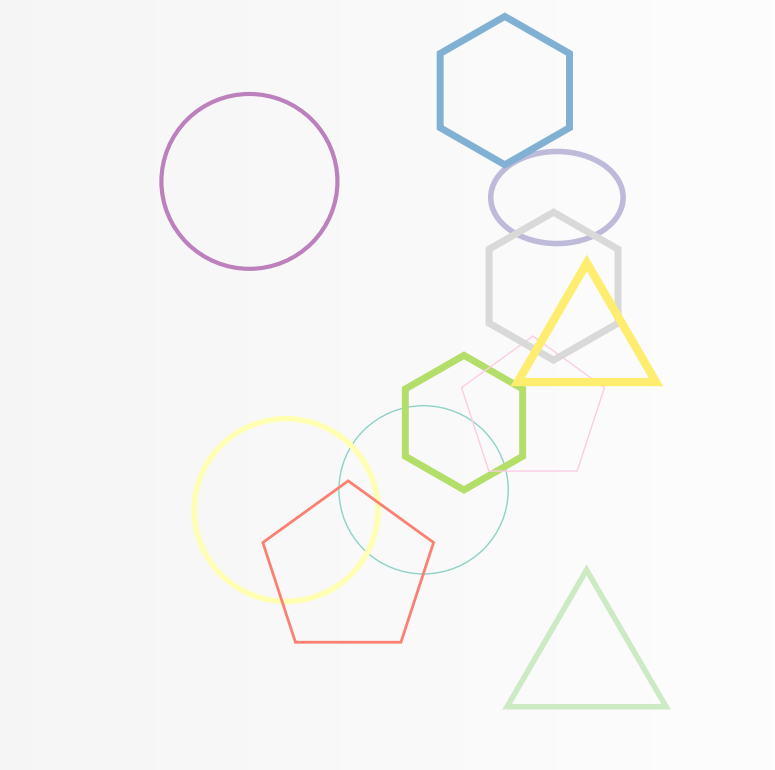[{"shape": "circle", "thickness": 0.5, "radius": 0.55, "center": [0.547, 0.364]}, {"shape": "circle", "thickness": 2, "radius": 0.59, "center": [0.369, 0.338]}, {"shape": "oval", "thickness": 2, "radius": 0.43, "center": [0.719, 0.744]}, {"shape": "pentagon", "thickness": 1, "radius": 0.58, "center": [0.449, 0.26]}, {"shape": "hexagon", "thickness": 2.5, "radius": 0.48, "center": [0.651, 0.882]}, {"shape": "hexagon", "thickness": 2.5, "radius": 0.44, "center": [0.599, 0.451]}, {"shape": "pentagon", "thickness": 0.5, "radius": 0.48, "center": [0.688, 0.467]}, {"shape": "hexagon", "thickness": 2.5, "radius": 0.48, "center": [0.714, 0.628]}, {"shape": "circle", "thickness": 1.5, "radius": 0.57, "center": [0.322, 0.764]}, {"shape": "triangle", "thickness": 2, "radius": 0.59, "center": [0.757, 0.141]}, {"shape": "triangle", "thickness": 3, "radius": 0.52, "center": [0.757, 0.555]}]